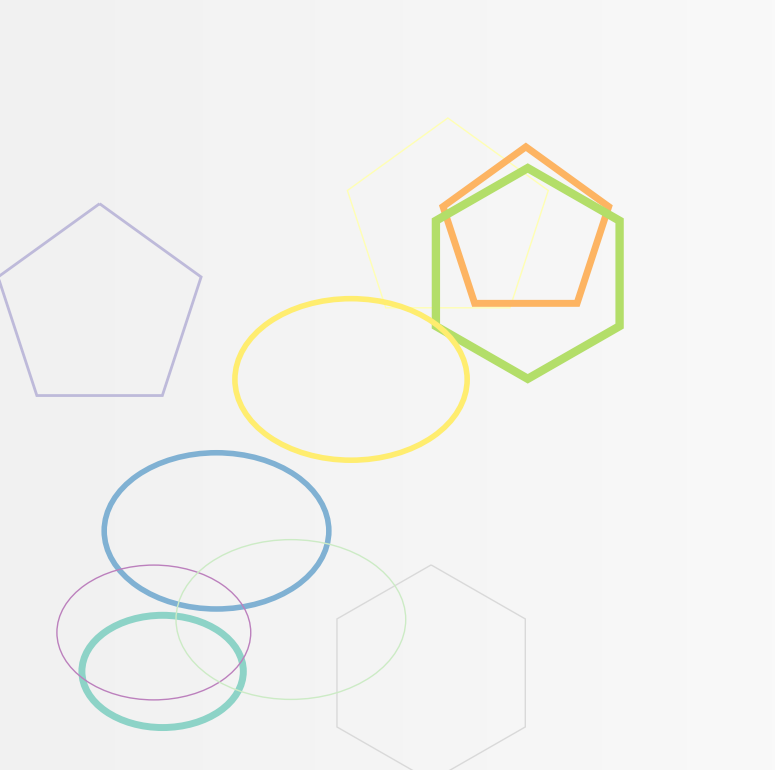[{"shape": "oval", "thickness": 2.5, "radius": 0.52, "center": [0.21, 0.128]}, {"shape": "pentagon", "thickness": 0.5, "radius": 0.68, "center": [0.578, 0.71]}, {"shape": "pentagon", "thickness": 1, "radius": 0.69, "center": [0.129, 0.598]}, {"shape": "oval", "thickness": 2, "radius": 0.72, "center": [0.279, 0.311]}, {"shape": "pentagon", "thickness": 2.5, "radius": 0.56, "center": [0.679, 0.697]}, {"shape": "hexagon", "thickness": 3, "radius": 0.68, "center": [0.681, 0.645]}, {"shape": "hexagon", "thickness": 0.5, "radius": 0.7, "center": [0.556, 0.126]}, {"shape": "oval", "thickness": 0.5, "radius": 0.63, "center": [0.198, 0.179]}, {"shape": "oval", "thickness": 0.5, "radius": 0.74, "center": [0.375, 0.195]}, {"shape": "oval", "thickness": 2, "radius": 0.75, "center": [0.453, 0.507]}]